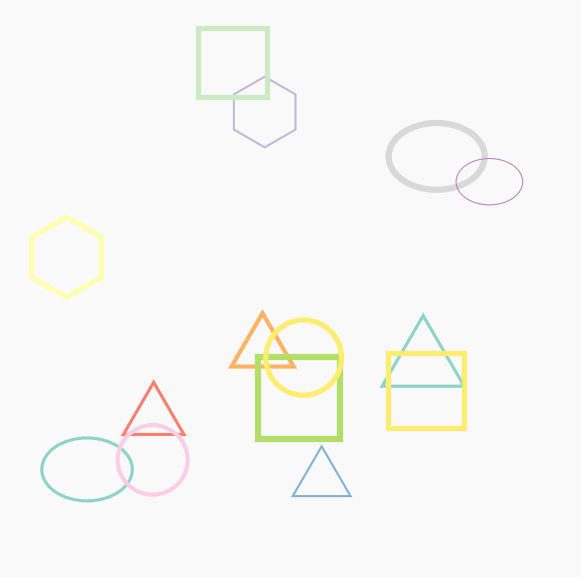[{"shape": "oval", "thickness": 1.5, "radius": 0.39, "center": [0.15, 0.186]}, {"shape": "triangle", "thickness": 1.5, "radius": 0.41, "center": [0.728, 0.371]}, {"shape": "hexagon", "thickness": 2.5, "radius": 0.35, "center": [0.115, 0.554]}, {"shape": "hexagon", "thickness": 1, "radius": 0.31, "center": [0.455, 0.805]}, {"shape": "triangle", "thickness": 1.5, "radius": 0.3, "center": [0.264, 0.277]}, {"shape": "triangle", "thickness": 1, "radius": 0.29, "center": [0.553, 0.169]}, {"shape": "triangle", "thickness": 2, "radius": 0.31, "center": [0.452, 0.395]}, {"shape": "square", "thickness": 3, "radius": 0.35, "center": [0.514, 0.31]}, {"shape": "circle", "thickness": 2, "radius": 0.3, "center": [0.263, 0.203]}, {"shape": "oval", "thickness": 3, "radius": 0.41, "center": [0.751, 0.728]}, {"shape": "oval", "thickness": 0.5, "radius": 0.29, "center": [0.842, 0.684]}, {"shape": "square", "thickness": 2.5, "radius": 0.3, "center": [0.4, 0.89]}, {"shape": "square", "thickness": 2.5, "radius": 0.33, "center": [0.733, 0.323]}, {"shape": "circle", "thickness": 2.5, "radius": 0.33, "center": [0.522, 0.38]}]